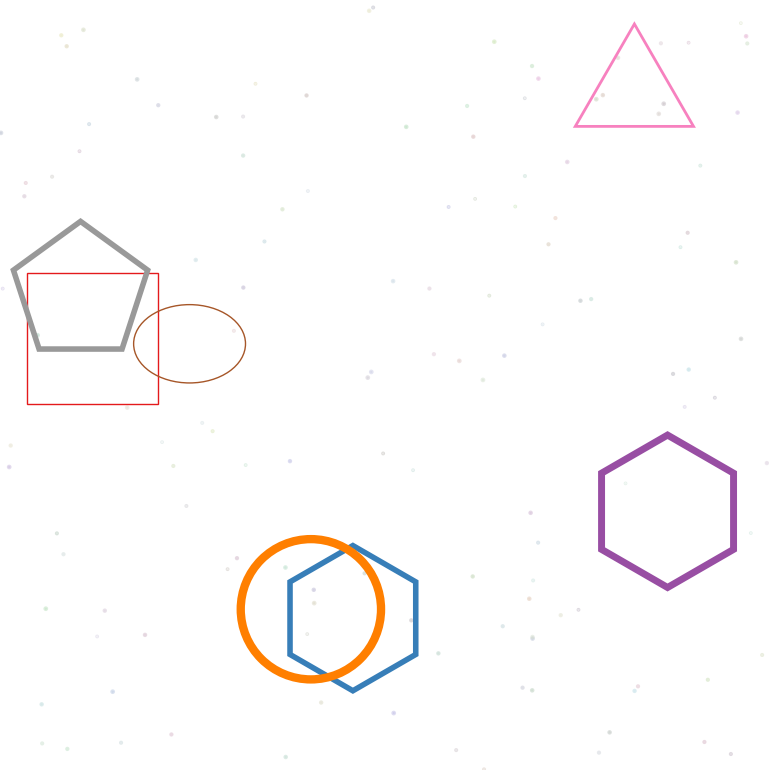[{"shape": "square", "thickness": 0.5, "radius": 0.42, "center": [0.12, 0.56]}, {"shape": "hexagon", "thickness": 2, "radius": 0.47, "center": [0.458, 0.197]}, {"shape": "hexagon", "thickness": 2.5, "radius": 0.49, "center": [0.867, 0.336]}, {"shape": "circle", "thickness": 3, "radius": 0.46, "center": [0.404, 0.209]}, {"shape": "oval", "thickness": 0.5, "radius": 0.36, "center": [0.246, 0.554]}, {"shape": "triangle", "thickness": 1, "radius": 0.44, "center": [0.824, 0.88]}, {"shape": "pentagon", "thickness": 2, "radius": 0.46, "center": [0.105, 0.621]}]